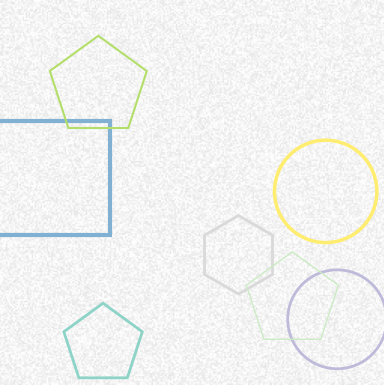[{"shape": "pentagon", "thickness": 2, "radius": 0.54, "center": [0.268, 0.105]}, {"shape": "circle", "thickness": 2, "radius": 0.64, "center": [0.876, 0.171]}, {"shape": "square", "thickness": 3, "radius": 0.74, "center": [0.137, 0.537]}, {"shape": "pentagon", "thickness": 1.5, "radius": 0.66, "center": [0.255, 0.775]}, {"shape": "hexagon", "thickness": 2, "radius": 0.51, "center": [0.62, 0.338]}, {"shape": "pentagon", "thickness": 1, "radius": 0.63, "center": [0.759, 0.22]}, {"shape": "circle", "thickness": 2.5, "radius": 0.66, "center": [0.846, 0.503]}]